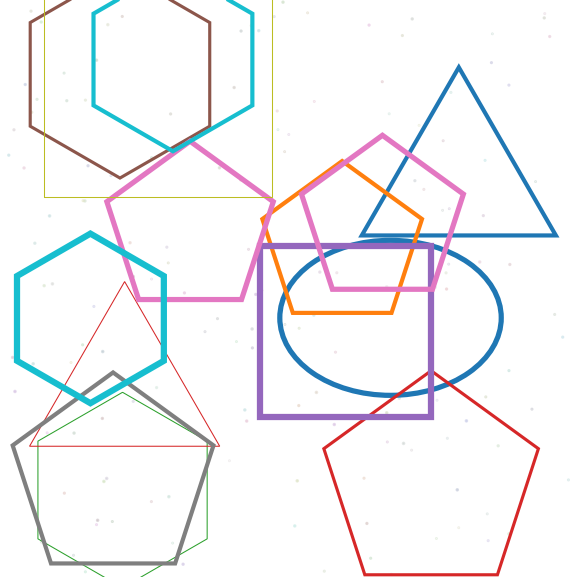[{"shape": "oval", "thickness": 2.5, "radius": 0.96, "center": [0.676, 0.449]}, {"shape": "triangle", "thickness": 2, "radius": 0.97, "center": [0.795, 0.688]}, {"shape": "pentagon", "thickness": 2, "radius": 0.73, "center": [0.593, 0.575]}, {"shape": "hexagon", "thickness": 0.5, "radius": 0.85, "center": [0.212, 0.151]}, {"shape": "triangle", "thickness": 0.5, "radius": 0.95, "center": [0.216, 0.321]}, {"shape": "pentagon", "thickness": 1.5, "radius": 0.98, "center": [0.747, 0.162]}, {"shape": "square", "thickness": 3, "radius": 0.74, "center": [0.598, 0.425]}, {"shape": "hexagon", "thickness": 1.5, "radius": 0.9, "center": [0.208, 0.87]}, {"shape": "pentagon", "thickness": 2.5, "radius": 0.76, "center": [0.329, 0.603]}, {"shape": "pentagon", "thickness": 2.5, "radius": 0.74, "center": [0.662, 0.617]}, {"shape": "pentagon", "thickness": 2, "radius": 0.91, "center": [0.196, 0.171]}, {"shape": "square", "thickness": 0.5, "radius": 0.99, "center": [0.273, 0.856]}, {"shape": "hexagon", "thickness": 2, "radius": 0.79, "center": [0.299, 0.896]}, {"shape": "hexagon", "thickness": 3, "radius": 0.73, "center": [0.157, 0.448]}]